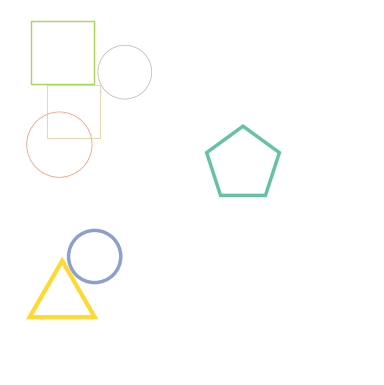[{"shape": "pentagon", "thickness": 2.5, "radius": 0.5, "center": [0.631, 0.573]}, {"shape": "circle", "thickness": 0.5, "radius": 0.42, "center": [0.154, 0.624]}, {"shape": "circle", "thickness": 2.5, "radius": 0.34, "center": [0.246, 0.334]}, {"shape": "square", "thickness": 1, "radius": 0.41, "center": [0.162, 0.864]}, {"shape": "triangle", "thickness": 3, "radius": 0.49, "center": [0.161, 0.225]}, {"shape": "square", "thickness": 0.5, "radius": 0.34, "center": [0.191, 0.71]}, {"shape": "circle", "thickness": 0.5, "radius": 0.35, "center": [0.324, 0.813]}]